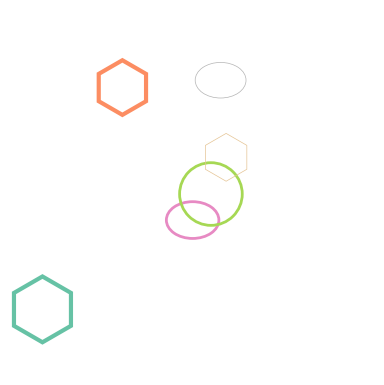[{"shape": "hexagon", "thickness": 3, "radius": 0.43, "center": [0.11, 0.196]}, {"shape": "hexagon", "thickness": 3, "radius": 0.35, "center": [0.318, 0.773]}, {"shape": "oval", "thickness": 2, "radius": 0.34, "center": [0.5, 0.428]}, {"shape": "circle", "thickness": 2, "radius": 0.41, "center": [0.548, 0.496]}, {"shape": "hexagon", "thickness": 0.5, "radius": 0.31, "center": [0.587, 0.591]}, {"shape": "oval", "thickness": 0.5, "radius": 0.33, "center": [0.573, 0.792]}]